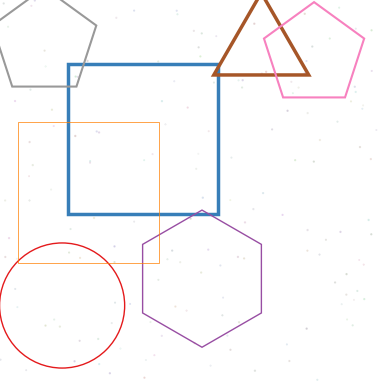[{"shape": "circle", "thickness": 1, "radius": 0.81, "center": [0.161, 0.206]}, {"shape": "square", "thickness": 2.5, "radius": 0.97, "center": [0.372, 0.639]}, {"shape": "hexagon", "thickness": 1, "radius": 0.89, "center": [0.525, 0.276]}, {"shape": "square", "thickness": 0.5, "radius": 0.92, "center": [0.23, 0.5]}, {"shape": "triangle", "thickness": 2.5, "radius": 0.71, "center": [0.679, 0.876]}, {"shape": "pentagon", "thickness": 1.5, "radius": 0.68, "center": [0.816, 0.858]}, {"shape": "pentagon", "thickness": 1.5, "radius": 0.71, "center": [0.115, 0.89]}]